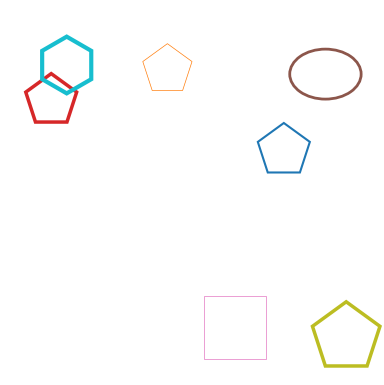[{"shape": "pentagon", "thickness": 1.5, "radius": 0.36, "center": [0.737, 0.609]}, {"shape": "pentagon", "thickness": 0.5, "radius": 0.34, "center": [0.435, 0.819]}, {"shape": "pentagon", "thickness": 2.5, "radius": 0.35, "center": [0.133, 0.739]}, {"shape": "oval", "thickness": 2, "radius": 0.46, "center": [0.845, 0.807]}, {"shape": "square", "thickness": 0.5, "radius": 0.41, "center": [0.611, 0.149]}, {"shape": "pentagon", "thickness": 2.5, "radius": 0.46, "center": [0.899, 0.124]}, {"shape": "hexagon", "thickness": 3, "radius": 0.37, "center": [0.173, 0.831]}]